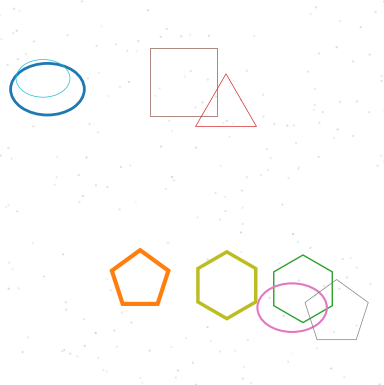[{"shape": "oval", "thickness": 2, "radius": 0.48, "center": [0.123, 0.768]}, {"shape": "pentagon", "thickness": 3, "radius": 0.39, "center": [0.364, 0.273]}, {"shape": "hexagon", "thickness": 1, "radius": 0.44, "center": [0.787, 0.25]}, {"shape": "triangle", "thickness": 0.5, "radius": 0.46, "center": [0.587, 0.717]}, {"shape": "square", "thickness": 0.5, "radius": 0.44, "center": [0.476, 0.787]}, {"shape": "oval", "thickness": 1.5, "radius": 0.45, "center": [0.759, 0.201]}, {"shape": "pentagon", "thickness": 0.5, "radius": 0.43, "center": [0.874, 0.188]}, {"shape": "hexagon", "thickness": 2.5, "radius": 0.43, "center": [0.589, 0.259]}, {"shape": "oval", "thickness": 0.5, "radius": 0.35, "center": [0.112, 0.796]}]